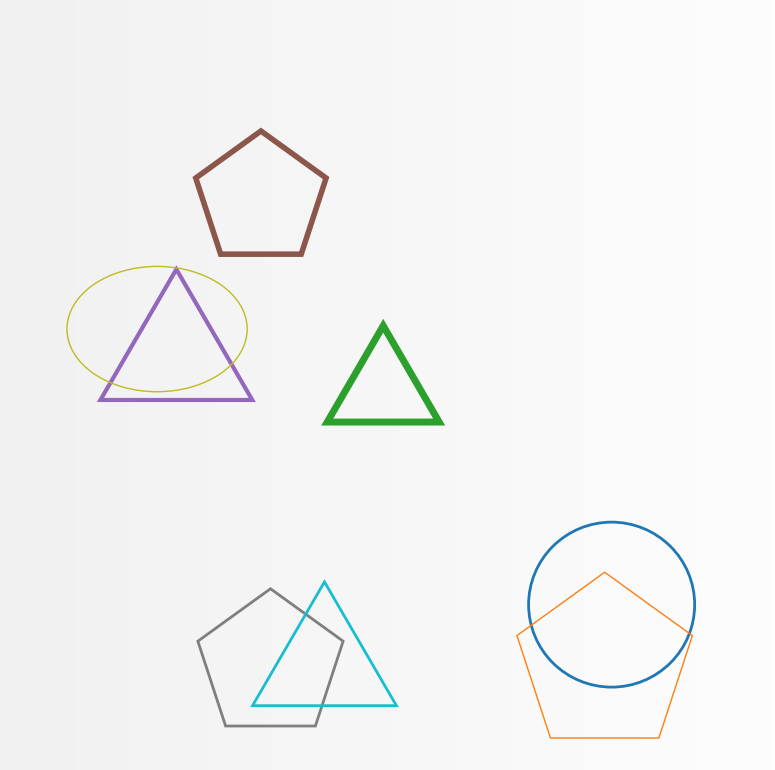[{"shape": "circle", "thickness": 1, "radius": 0.54, "center": [0.789, 0.215]}, {"shape": "pentagon", "thickness": 0.5, "radius": 0.59, "center": [0.78, 0.138]}, {"shape": "triangle", "thickness": 2.5, "radius": 0.42, "center": [0.494, 0.494]}, {"shape": "triangle", "thickness": 1.5, "radius": 0.57, "center": [0.228, 0.537]}, {"shape": "pentagon", "thickness": 2, "radius": 0.44, "center": [0.337, 0.741]}, {"shape": "pentagon", "thickness": 1, "radius": 0.49, "center": [0.349, 0.137]}, {"shape": "oval", "thickness": 0.5, "radius": 0.58, "center": [0.203, 0.573]}, {"shape": "triangle", "thickness": 1, "radius": 0.54, "center": [0.419, 0.137]}]